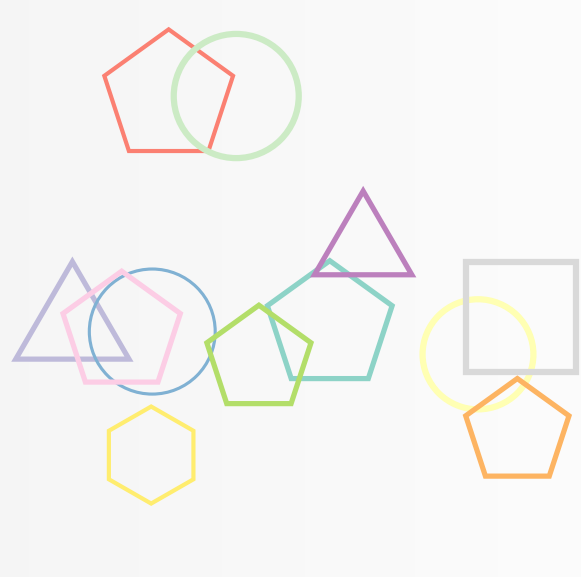[{"shape": "pentagon", "thickness": 2.5, "radius": 0.56, "center": [0.567, 0.435]}, {"shape": "circle", "thickness": 3, "radius": 0.48, "center": [0.822, 0.386]}, {"shape": "triangle", "thickness": 2.5, "radius": 0.56, "center": [0.125, 0.434]}, {"shape": "pentagon", "thickness": 2, "radius": 0.58, "center": [0.29, 0.832]}, {"shape": "circle", "thickness": 1.5, "radius": 0.54, "center": [0.262, 0.425]}, {"shape": "pentagon", "thickness": 2.5, "radius": 0.47, "center": [0.89, 0.25]}, {"shape": "pentagon", "thickness": 2.5, "radius": 0.47, "center": [0.445, 0.376]}, {"shape": "pentagon", "thickness": 2.5, "radius": 0.53, "center": [0.209, 0.423]}, {"shape": "square", "thickness": 3, "radius": 0.47, "center": [0.897, 0.45]}, {"shape": "triangle", "thickness": 2.5, "radius": 0.48, "center": [0.625, 0.572]}, {"shape": "circle", "thickness": 3, "radius": 0.54, "center": [0.406, 0.833]}, {"shape": "hexagon", "thickness": 2, "radius": 0.42, "center": [0.26, 0.211]}]